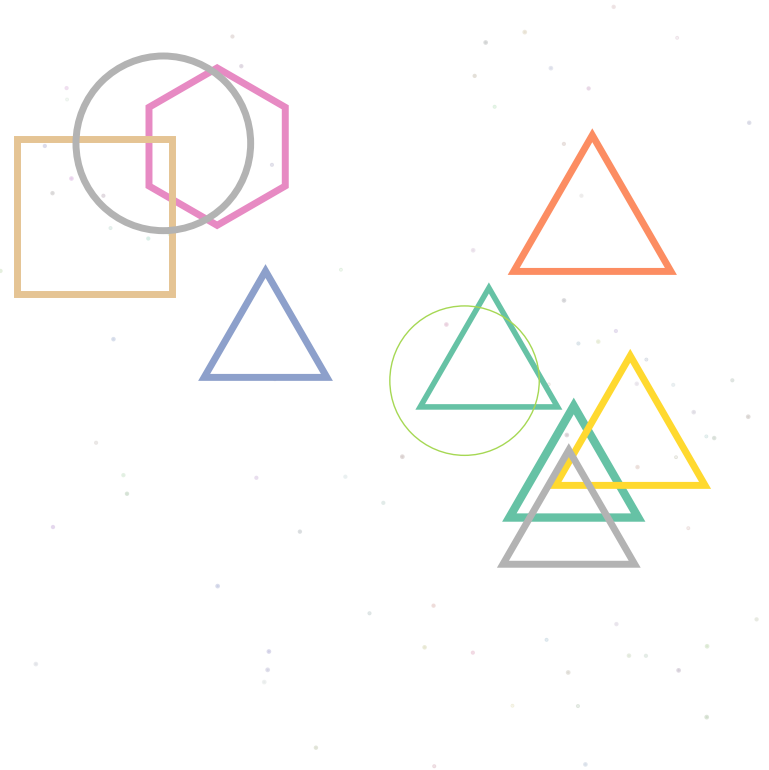[{"shape": "triangle", "thickness": 2, "radius": 0.52, "center": [0.635, 0.523]}, {"shape": "triangle", "thickness": 3, "radius": 0.48, "center": [0.745, 0.376]}, {"shape": "triangle", "thickness": 2.5, "radius": 0.59, "center": [0.769, 0.706]}, {"shape": "triangle", "thickness": 2.5, "radius": 0.46, "center": [0.345, 0.556]}, {"shape": "hexagon", "thickness": 2.5, "radius": 0.51, "center": [0.282, 0.81]}, {"shape": "circle", "thickness": 0.5, "radius": 0.49, "center": [0.603, 0.506]}, {"shape": "triangle", "thickness": 2.5, "radius": 0.56, "center": [0.819, 0.426]}, {"shape": "square", "thickness": 2.5, "radius": 0.5, "center": [0.122, 0.719]}, {"shape": "circle", "thickness": 2.5, "radius": 0.57, "center": [0.212, 0.814]}, {"shape": "triangle", "thickness": 2.5, "radius": 0.49, "center": [0.739, 0.317]}]